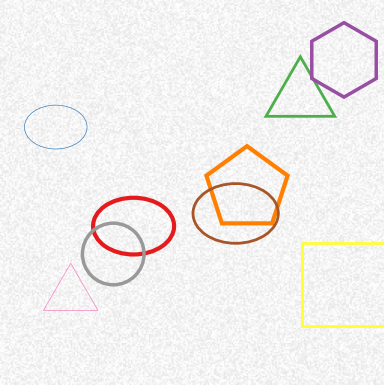[{"shape": "oval", "thickness": 3, "radius": 0.53, "center": [0.347, 0.413]}, {"shape": "oval", "thickness": 0.5, "radius": 0.41, "center": [0.145, 0.67]}, {"shape": "triangle", "thickness": 2, "radius": 0.52, "center": [0.78, 0.749]}, {"shape": "hexagon", "thickness": 2.5, "radius": 0.48, "center": [0.894, 0.844]}, {"shape": "pentagon", "thickness": 3, "radius": 0.55, "center": [0.642, 0.51]}, {"shape": "square", "thickness": 2, "radius": 0.54, "center": [0.891, 0.26]}, {"shape": "oval", "thickness": 2, "radius": 0.55, "center": [0.612, 0.446]}, {"shape": "triangle", "thickness": 0.5, "radius": 0.41, "center": [0.184, 0.234]}, {"shape": "circle", "thickness": 2.5, "radius": 0.4, "center": [0.294, 0.34]}]